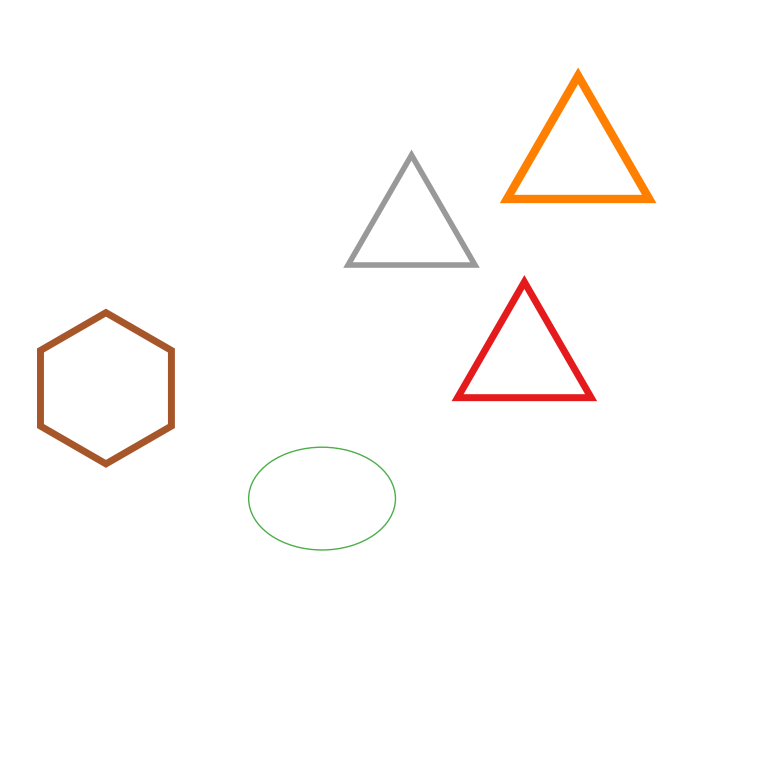[{"shape": "triangle", "thickness": 2.5, "radius": 0.5, "center": [0.681, 0.534]}, {"shape": "oval", "thickness": 0.5, "radius": 0.48, "center": [0.418, 0.352]}, {"shape": "triangle", "thickness": 3, "radius": 0.53, "center": [0.751, 0.795]}, {"shape": "hexagon", "thickness": 2.5, "radius": 0.49, "center": [0.138, 0.496]}, {"shape": "triangle", "thickness": 2, "radius": 0.48, "center": [0.534, 0.703]}]